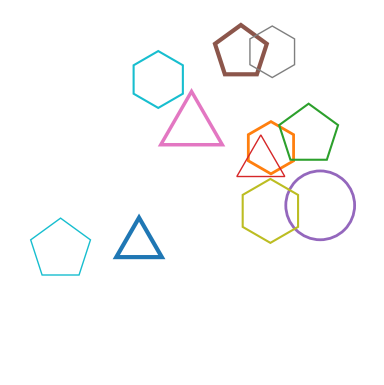[{"shape": "triangle", "thickness": 3, "radius": 0.34, "center": [0.361, 0.366]}, {"shape": "hexagon", "thickness": 2, "radius": 0.34, "center": [0.704, 0.616]}, {"shape": "pentagon", "thickness": 1.5, "radius": 0.4, "center": [0.802, 0.65]}, {"shape": "triangle", "thickness": 1, "radius": 0.36, "center": [0.677, 0.578]}, {"shape": "circle", "thickness": 2, "radius": 0.45, "center": [0.832, 0.467]}, {"shape": "pentagon", "thickness": 3, "radius": 0.35, "center": [0.626, 0.864]}, {"shape": "triangle", "thickness": 2.5, "radius": 0.46, "center": [0.497, 0.67]}, {"shape": "hexagon", "thickness": 1, "radius": 0.33, "center": [0.707, 0.866]}, {"shape": "hexagon", "thickness": 1.5, "radius": 0.42, "center": [0.702, 0.452]}, {"shape": "pentagon", "thickness": 1, "radius": 0.41, "center": [0.157, 0.352]}, {"shape": "hexagon", "thickness": 1.5, "radius": 0.37, "center": [0.411, 0.794]}]